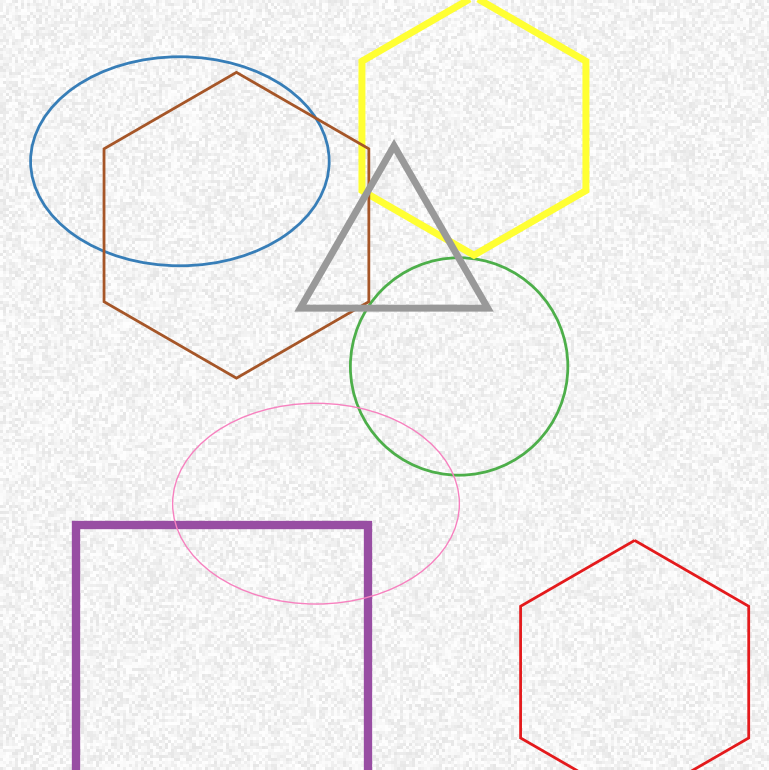[{"shape": "hexagon", "thickness": 1, "radius": 0.86, "center": [0.824, 0.127]}, {"shape": "oval", "thickness": 1, "radius": 0.97, "center": [0.234, 0.791]}, {"shape": "circle", "thickness": 1, "radius": 0.71, "center": [0.596, 0.524]}, {"shape": "square", "thickness": 3, "radius": 0.95, "center": [0.288, 0.128]}, {"shape": "hexagon", "thickness": 2.5, "radius": 0.84, "center": [0.615, 0.836]}, {"shape": "hexagon", "thickness": 1, "radius": 0.99, "center": [0.307, 0.707]}, {"shape": "oval", "thickness": 0.5, "radius": 0.93, "center": [0.41, 0.346]}, {"shape": "triangle", "thickness": 2.5, "radius": 0.7, "center": [0.512, 0.67]}]